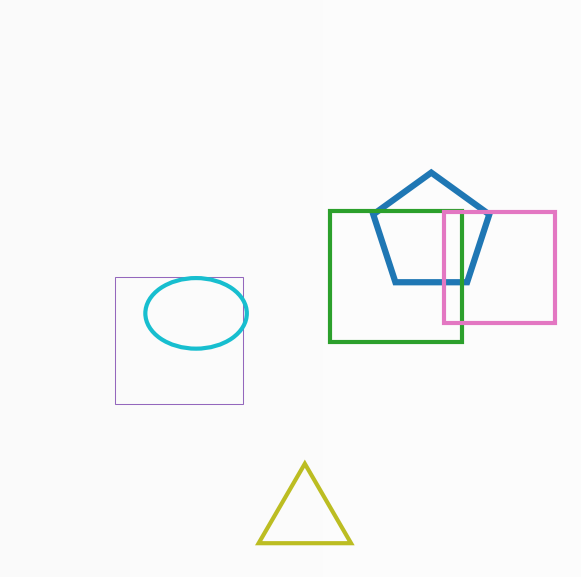[{"shape": "pentagon", "thickness": 3, "radius": 0.52, "center": [0.742, 0.595]}, {"shape": "square", "thickness": 2, "radius": 0.57, "center": [0.681, 0.52]}, {"shape": "square", "thickness": 0.5, "radius": 0.55, "center": [0.308, 0.41]}, {"shape": "square", "thickness": 2, "radius": 0.48, "center": [0.86, 0.537]}, {"shape": "triangle", "thickness": 2, "radius": 0.46, "center": [0.524, 0.104]}, {"shape": "oval", "thickness": 2, "radius": 0.44, "center": [0.337, 0.457]}]